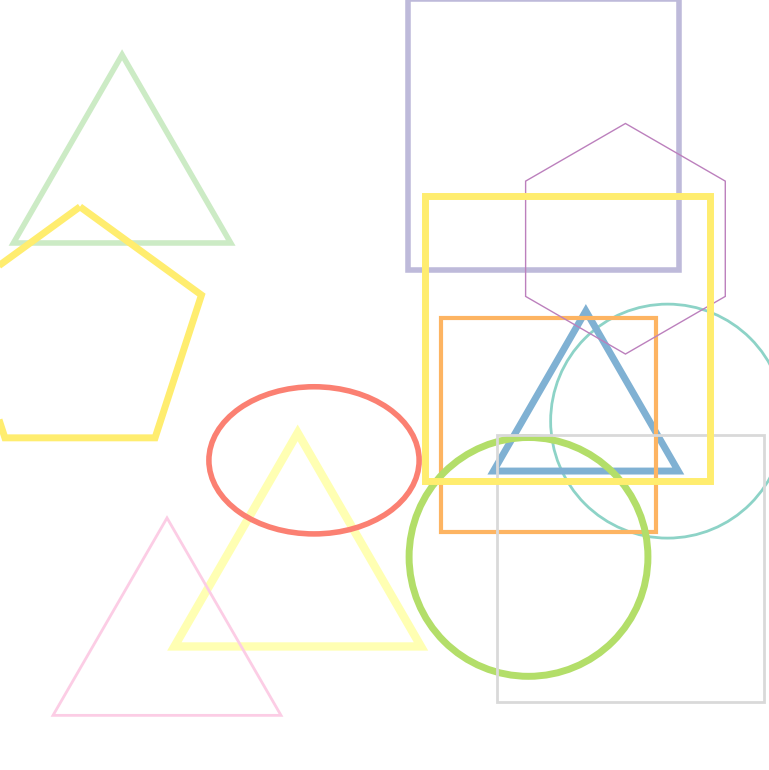[{"shape": "circle", "thickness": 1, "radius": 0.76, "center": [0.867, 0.453]}, {"shape": "triangle", "thickness": 3, "radius": 0.92, "center": [0.387, 0.253]}, {"shape": "square", "thickness": 2, "radius": 0.88, "center": [0.705, 0.825]}, {"shape": "oval", "thickness": 2, "radius": 0.68, "center": [0.408, 0.402]}, {"shape": "triangle", "thickness": 2.5, "radius": 0.69, "center": [0.761, 0.458]}, {"shape": "square", "thickness": 1.5, "radius": 0.7, "center": [0.712, 0.448]}, {"shape": "circle", "thickness": 2.5, "radius": 0.78, "center": [0.686, 0.277]}, {"shape": "triangle", "thickness": 1, "radius": 0.85, "center": [0.217, 0.156]}, {"shape": "square", "thickness": 1, "radius": 0.87, "center": [0.819, 0.262]}, {"shape": "hexagon", "thickness": 0.5, "radius": 0.75, "center": [0.812, 0.69]}, {"shape": "triangle", "thickness": 2, "radius": 0.81, "center": [0.159, 0.766]}, {"shape": "pentagon", "thickness": 2.5, "radius": 0.83, "center": [0.104, 0.566]}, {"shape": "square", "thickness": 2.5, "radius": 0.93, "center": [0.737, 0.56]}]